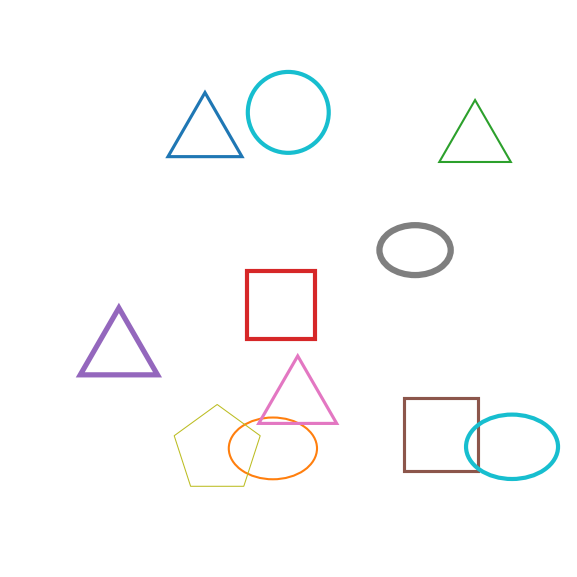[{"shape": "triangle", "thickness": 1.5, "radius": 0.37, "center": [0.355, 0.765]}, {"shape": "oval", "thickness": 1, "radius": 0.38, "center": [0.473, 0.223]}, {"shape": "triangle", "thickness": 1, "radius": 0.36, "center": [0.823, 0.754]}, {"shape": "square", "thickness": 2, "radius": 0.29, "center": [0.487, 0.47]}, {"shape": "triangle", "thickness": 2.5, "radius": 0.39, "center": [0.206, 0.389]}, {"shape": "square", "thickness": 1.5, "radius": 0.32, "center": [0.763, 0.247]}, {"shape": "triangle", "thickness": 1.5, "radius": 0.39, "center": [0.516, 0.305]}, {"shape": "oval", "thickness": 3, "radius": 0.31, "center": [0.719, 0.566]}, {"shape": "pentagon", "thickness": 0.5, "radius": 0.39, "center": [0.376, 0.22]}, {"shape": "oval", "thickness": 2, "radius": 0.4, "center": [0.887, 0.225]}, {"shape": "circle", "thickness": 2, "radius": 0.35, "center": [0.499, 0.805]}]